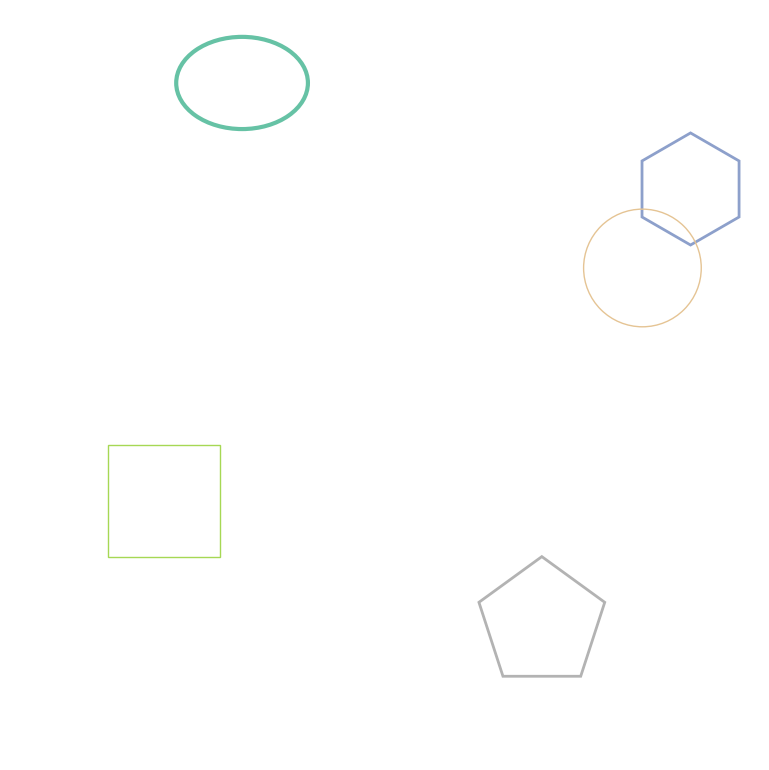[{"shape": "oval", "thickness": 1.5, "radius": 0.43, "center": [0.314, 0.892]}, {"shape": "hexagon", "thickness": 1, "radius": 0.36, "center": [0.897, 0.755]}, {"shape": "square", "thickness": 0.5, "radius": 0.36, "center": [0.213, 0.349]}, {"shape": "circle", "thickness": 0.5, "radius": 0.38, "center": [0.834, 0.652]}, {"shape": "pentagon", "thickness": 1, "radius": 0.43, "center": [0.704, 0.191]}]